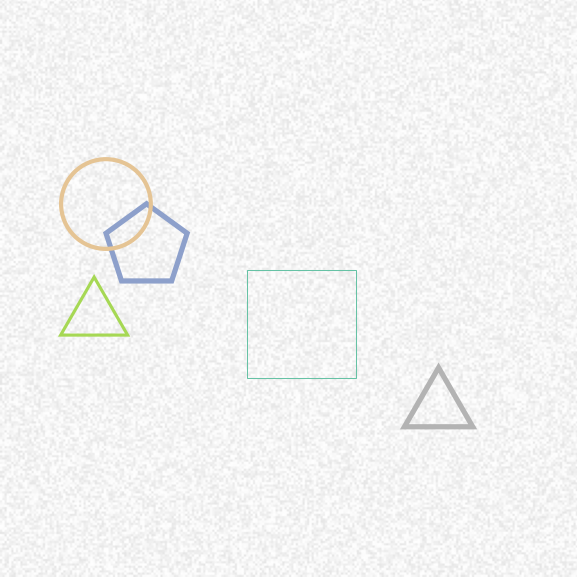[{"shape": "square", "thickness": 0.5, "radius": 0.47, "center": [0.522, 0.438]}, {"shape": "pentagon", "thickness": 2.5, "radius": 0.37, "center": [0.254, 0.572]}, {"shape": "triangle", "thickness": 1.5, "radius": 0.33, "center": [0.163, 0.452]}, {"shape": "circle", "thickness": 2, "radius": 0.39, "center": [0.183, 0.646]}, {"shape": "triangle", "thickness": 2.5, "radius": 0.34, "center": [0.759, 0.294]}]